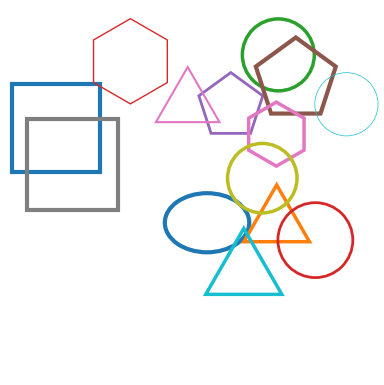[{"shape": "square", "thickness": 3, "radius": 0.57, "center": [0.146, 0.668]}, {"shape": "oval", "thickness": 3, "radius": 0.55, "center": [0.538, 0.421]}, {"shape": "triangle", "thickness": 2.5, "radius": 0.49, "center": [0.719, 0.421]}, {"shape": "circle", "thickness": 2.5, "radius": 0.47, "center": [0.723, 0.857]}, {"shape": "hexagon", "thickness": 1, "radius": 0.55, "center": [0.339, 0.841]}, {"shape": "circle", "thickness": 2, "radius": 0.49, "center": [0.819, 0.376]}, {"shape": "pentagon", "thickness": 2, "radius": 0.44, "center": [0.6, 0.724]}, {"shape": "pentagon", "thickness": 3, "radius": 0.55, "center": [0.768, 0.793]}, {"shape": "triangle", "thickness": 1.5, "radius": 0.48, "center": [0.487, 0.73]}, {"shape": "hexagon", "thickness": 2.5, "radius": 0.42, "center": [0.718, 0.652]}, {"shape": "square", "thickness": 3, "radius": 0.59, "center": [0.189, 0.573]}, {"shape": "circle", "thickness": 2.5, "radius": 0.45, "center": [0.681, 0.537]}, {"shape": "triangle", "thickness": 2.5, "radius": 0.57, "center": [0.633, 0.292]}, {"shape": "circle", "thickness": 0.5, "radius": 0.41, "center": [0.9, 0.729]}]